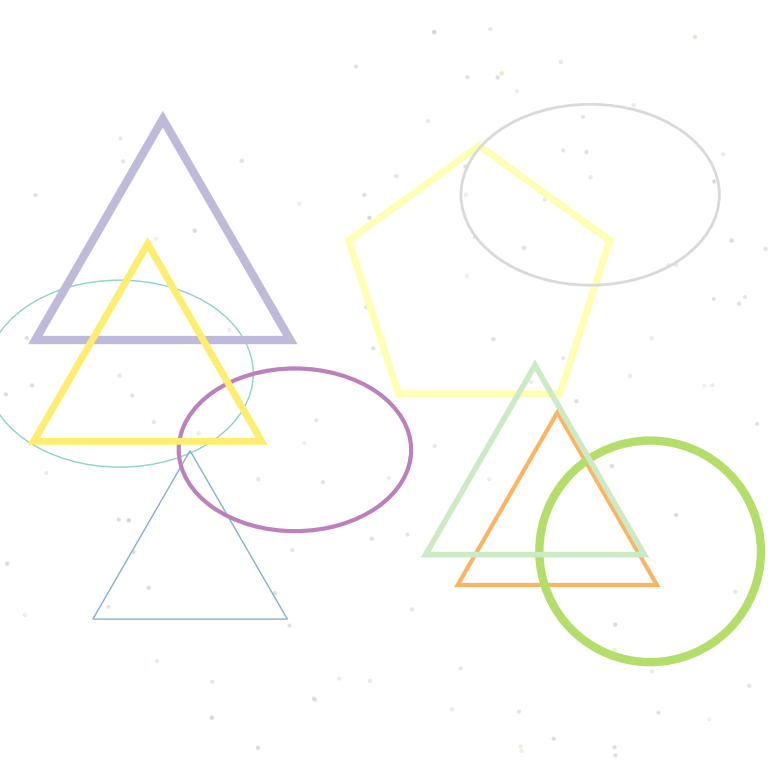[{"shape": "oval", "thickness": 0.5, "radius": 0.87, "center": [0.155, 0.515]}, {"shape": "pentagon", "thickness": 2.5, "radius": 0.89, "center": [0.622, 0.633]}, {"shape": "triangle", "thickness": 3, "radius": 0.96, "center": [0.211, 0.654]}, {"shape": "triangle", "thickness": 0.5, "radius": 0.73, "center": [0.247, 0.269]}, {"shape": "triangle", "thickness": 1.5, "radius": 0.75, "center": [0.724, 0.315]}, {"shape": "circle", "thickness": 3, "radius": 0.72, "center": [0.844, 0.284]}, {"shape": "oval", "thickness": 1, "radius": 0.84, "center": [0.766, 0.747]}, {"shape": "oval", "thickness": 1.5, "radius": 0.75, "center": [0.383, 0.416]}, {"shape": "triangle", "thickness": 2, "radius": 0.82, "center": [0.695, 0.362]}, {"shape": "triangle", "thickness": 2.5, "radius": 0.85, "center": [0.192, 0.512]}]